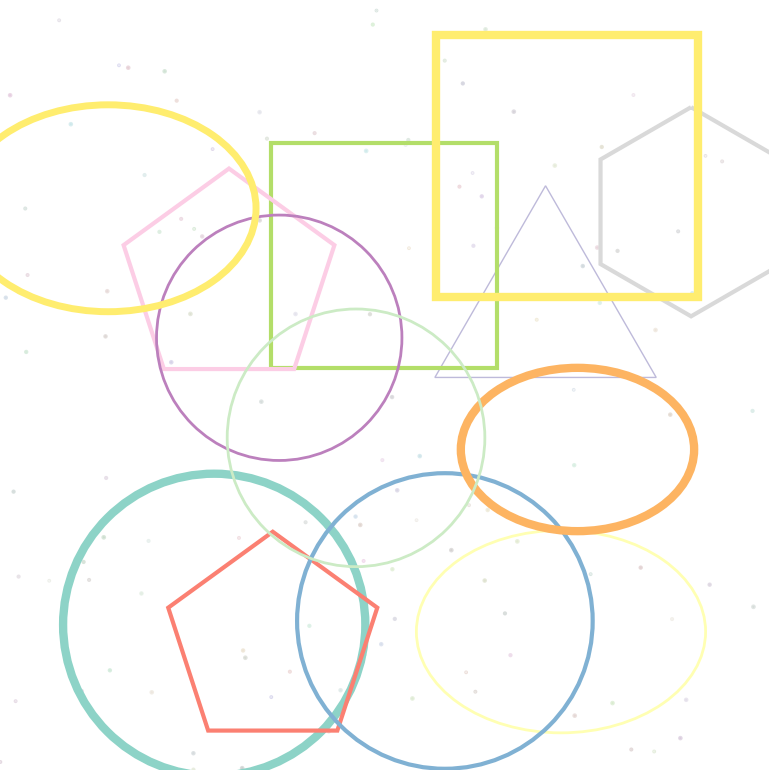[{"shape": "circle", "thickness": 3, "radius": 0.98, "center": [0.278, 0.189]}, {"shape": "oval", "thickness": 1, "radius": 0.94, "center": [0.729, 0.18]}, {"shape": "triangle", "thickness": 0.5, "radius": 0.83, "center": [0.709, 0.593]}, {"shape": "pentagon", "thickness": 1.5, "radius": 0.71, "center": [0.354, 0.167]}, {"shape": "circle", "thickness": 1.5, "radius": 0.96, "center": [0.578, 0.194]}, {"shape": "oval", "thickness": 3, "radius": 0.76, "center": [0.75, 0.416]}, {"shape": "square", "thickness": 1.5, "radius": 0.73, "center": [0.499, 0.668]}, {"shape": "pentagon", "thickness": 1.5, "radius": 0.72, "center": [0.297, 0.637]}, {"shape": "hexagon", "thickness": 1.5, "radius": 0.68, "center": [0.898, 0.725]}, {"shape": "circle", "thickness": 1, "radius": 0.8, "center": [0.363, 0.561]}, {"shape": "circle", "thickness": 1, "radius": 0.84, "center": [0.462, 0.431]}, {"shape": "oval", "thickness": 2.5, "radius": 0.96, "center": [0.141, 0.73]}, {"shape": "square", "thickness": 3, "radius": 0.85, "center": [0.736, 0.785]}]